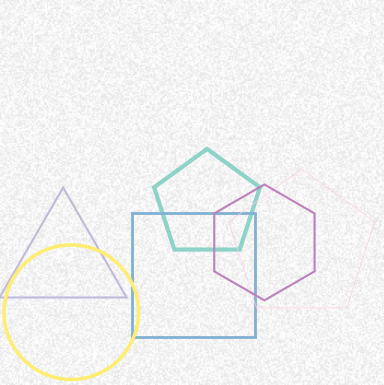[{"shape": "pentagon", "thickness": 3, "radius": 0.72, "center": [0.538, 0.469]}, {"shape": "triangle", "thickness": 1.5, "radius": 0.95, "center": [0.164, 0.323]}, {"shape": "square", "thickness": 2, "radius": 0.8, "center": [0.503, 0.286]}, {"shape": "pentagon", "thickness": 0.5, "radius": 1.0, "center": [0.783, 0.362]}, {"shape": "hexagon", "thickness": 1.5, "radius": 0.75, "center": [0.687, 0.37]}, {"shape": "circle", "thickness": 2.5, "radius": 0.87, "center": [0.185, 0.189]}]